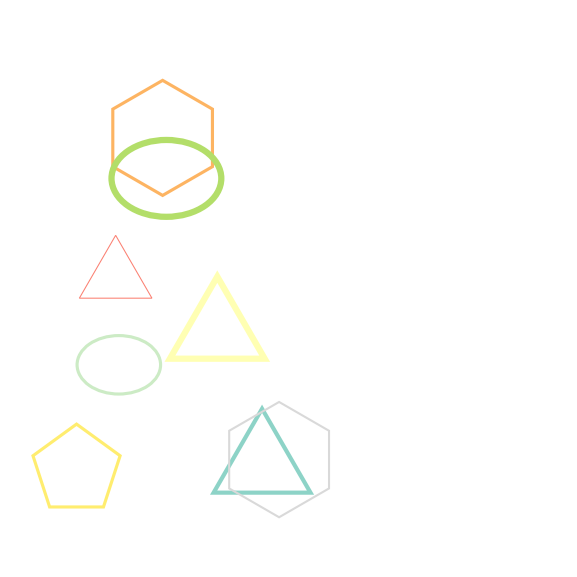[{"shape": "triangle", "thickness": 2, "radius": 0.48, "center": [0.454, 0.194]}, {"shape": "triangle", "thickness": 3, "radius": 0.47, "center": [0.376, 0.425]}, {"shape": "triangle", "thickness": 0.5, "radius": 0.36, "center": [0.2, 0.519]}, {"shape": "hexagon", "thickness": 1.5, "radius": 0.5, "center": [0.282, 0.76]}, {"shape": "oval", "thickness": 3, "radius": 0.48, "center": [0.288, 0.69]}, {"shape": "hexagon", "thickness": 1, "radius": 0.5, "center": [0.483, 0.203]}, {"shape": "oval", "thickness": 1.5, "radius": 0.36, "center": [0.206, 0.367]}, {"shape": "pentagon", "thickness": 1.5, "radius": 0.4, "center": [0.133, 0.185]}]